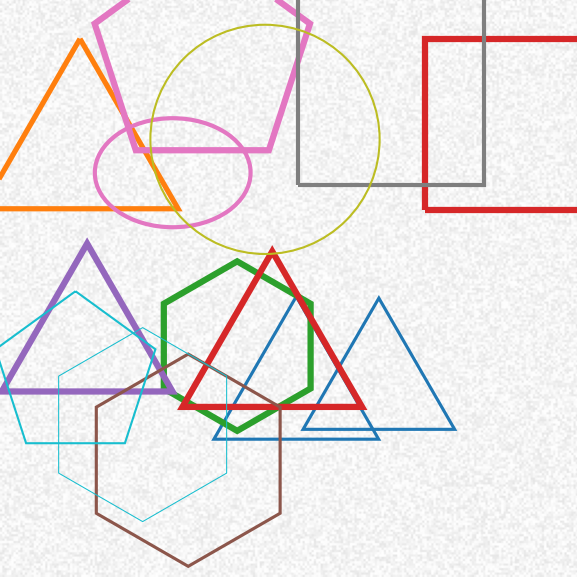[{"shape": "triangle", "thickness": 1.5, "radius": 0.82, "center": [0.513, 0.321]}, {"shape": "triangle", "thickness": 1.5, "radius": 0.76, "center": [0.656, 0.331]}, {"shape": "triangle", "thickness": 2.5, "radius": 0.98, "center": [0.138, 0.736]}, {"shape": "hexagon", "thickness": 3, "radius": 0.73, "center": [0.411, 0.4]}, {"shape": "triangle", "thickness": 3, "radius": 0.9, "center": [0.471, 0.384]}, {"shape": "square", "thickness": 3, "radius": 0.74, "center": [0.885, 0.784]}, {"shape": "triangle", "thickness": 3, "radius": 0.85, "center": [0.151, 0.407]}, {"shape": "hexagon", "thickness": 1.5, "radius": 0.92, "center": [0.326, 0.202]}, {"shape": "oval", "thickness": 2, "radius": 0.67, "center": [0.299, 0.7]}, {"shape": "pentagon", "thickness": 3, "radius": 0.98, "center": [0.35, 0.898]}, {"shape": "square", "thickness": 2, "radius": 0.8, "center": [0.677, 0.84]}, {"shape": "circle", "thickness": 1, "radius": 0.99, "center": [0.459, 0.758]}, {"shape": "pentagon", "thickness": 1, "radius": 0.73, "center": [0.131, 0.349]}, {"shape": "hexagon", "thickness": 0.5, "radius": 0.84, "center": [0.247, 0.264]}]